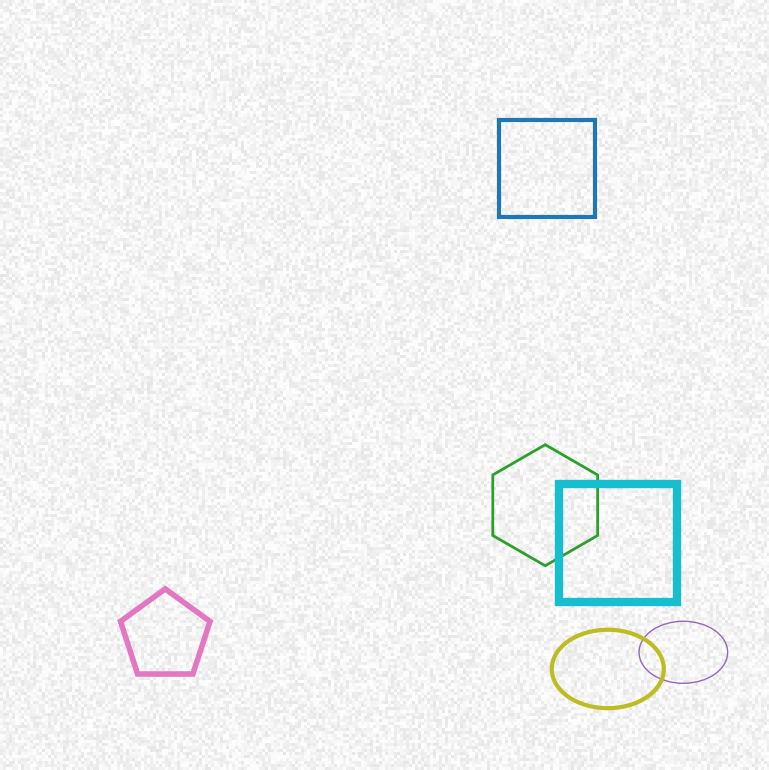[{"shape": "square", "thickness": 1.5, "radius": 0.31, "center": [0.71, 0.781]}, {"shape": "hexagon", "thickness": 1, "radius": 0.39, "center": [0.708, 0.344]}, {"shape": "oval", "thickness": 0.5, "radius": 0.29, "center": [0.887, 0.153]}, {"shape": "pentagon", "thickness": 2, "radius": 0.31, "center": [0.215, 0.174]}, {"shape": "oval", "thickness": 1.5, "radius": 0.36, "center": [0.789, 0.131]}, {"shape": "square", "thickness": 3, "radius": 0.38, "center": [0.803, 0.294]}]